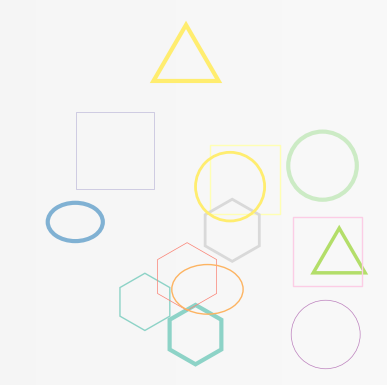[{"shape": "hexagon", "thickness": 3, "radius": 0.39, "center": [0.504, 0.131]}, {"shape": "hexagon", "thickness": 1, "radius": 0.37, "center": [0.374, 0.216]}, {"shape": "square", "thickness": 1, "radius": 0.45, "center": [0.633, 0.534]}, {"shape": "square", "thickness": 0.5, "radius": 0.5, "center": [0.297, 0.61]}, {"shape": "hexagon", "thickness": 0.5, "radius": 0.44, "center": [0.483, 0.282]}, {"shape": "oval", "thickness": 3, "radius": 0.36, "center": [0.194, 0.424]}, {"shape": "oval", "thickness": 1, "radius": 0.46, "center": [0.535, 0.248]}, {"shape": "triangle", "thickness": 2.5, "radius": 0.39, "center": [0.875, 0.33]}, {"shape": "square", "thickness": 1, "radius": 0.45, "center": [0.845, 0.347]}, {"shape": "hexagon", "thickness": 2, "radius": 0.4, "center": [0.599, 0.402]}, {"shape": "circle", "thickness": 0.5, "radius": 0.45, "center": [0.84, 0.131]}, {"shape": "circle", "thickness": 3, "radius": 0.44, "center": [0.832, 0.57]}, {"shape": "triangle", "thickness": 3, "radius": 0.49, "center": [0.48, 0.838]}, {"shape": "circle", "thickness": 2, "radius": 0.45, "center": [0.594, 0.515]}]